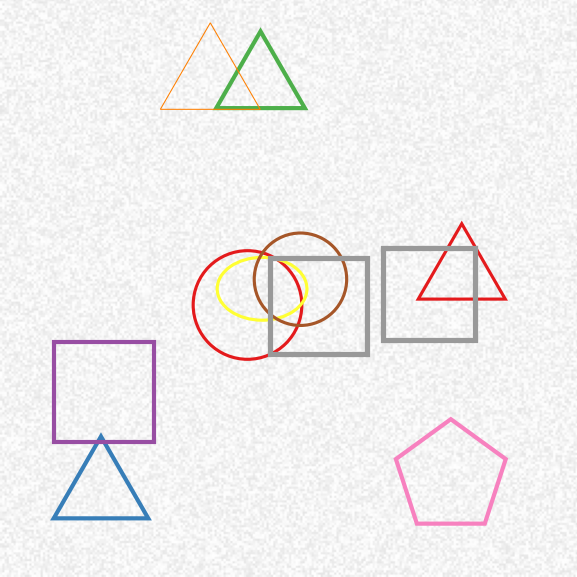[{"shape": "triangle", "thickness": 1.5, "radius": 0.44, "center": [0.8, 0.525]}, {"shape": "circle", "thickness": 1.5, "radius": 0.47, "center": [0.429, 0.471]}, {"shape": "triangle", "thickness": 2, "radius": 0.47, "center": [0.175, 0.149]}, {"shape": "triangle", "thickness": 2, "radius": 0.44, "center": [0.451, 0.856]}, {"shape": "square", "thickness": 2, "radius": 0.43, "center": [0.18, 0.32]}, {"shape": "triangle", "thickness": 0.5, "radius": 0.5, "center": [0.364, 0.86]}, {"shape": "oval", "thickness": 1.5, "radius": 0.39, "center": [0.454, 0.499]}, {"shape": "circle", "thickness": 1.5, "radius": 0.4, "center": [0.52, 0.516]}, {"shape": "pentagon", "thickness": 2, "radius": 0.5, "center": [0.781, 0.173]}, {"shape": "square", "thickness": 2.5, "radius": 0.4, "center": [0.742, 0.489]}, {"shape": "square", "thickness": 2.5, "radius": 0.42, "center": [0.551, 0.469]}]